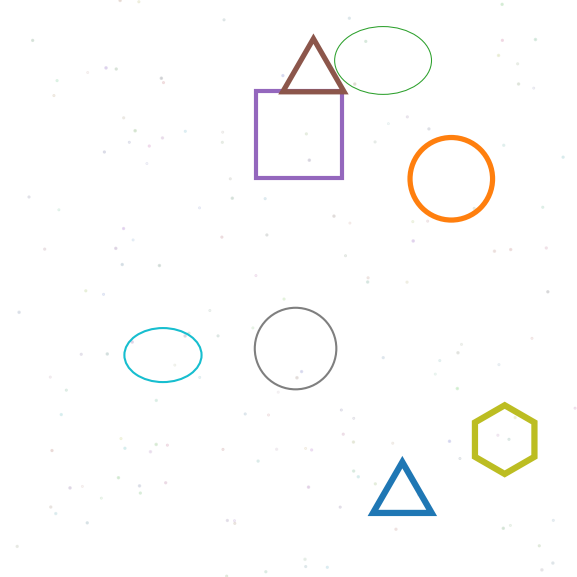[{"shape": "triangle", "thickness": 3, "radius": 0.29, "center": [0.697, 0.14]}, {"shape": "circle", "thickness": 2.5, "radius": 0.36, "center": [0.781, 0.69]}, {"shape": "oval", "thickness": 0.5, "radius": 0.42, "center": [0.663, 0.894]}, {"shape": "square", "thickness": 2, "radius": 0.37, "center": [0.517, 0.766]}, {"shape": "triangle", "thickness": 2.5, "radius": 0.31, "center": [0.543, 0.871]}, {"shape": "circle", "thickness": 1, "radius": 0.35, "center": [0.512, 0.396]}, {"shape": "hexagon", "thickness": 3, "radius": 0.3, "center": [0.874, 0.238]}, {"shape": "oval", "thickness": 1, "radius": 0.33, "center": [0.282, 0.384]}]